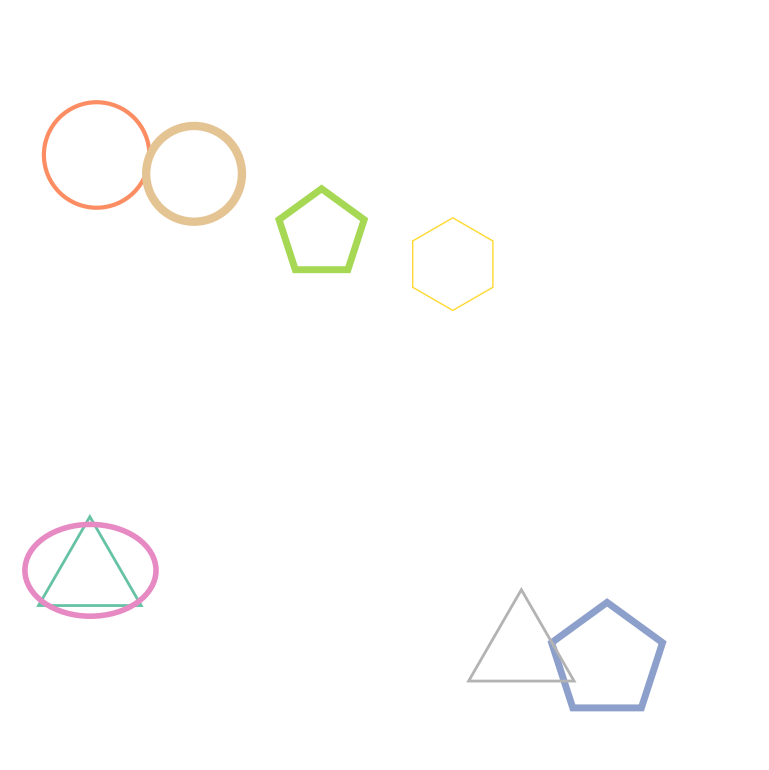[{"shape": "triangle", "thickness": 1, "radius": 0.38, "center": [0.117, 0.252]}, {"shape": "circle", "thickness": 1.5, "radius": 0.34, "center": [0.126, 0.799]}, {"shape": "pentagon", "thickness": 2.5, "radius": 0.38, "center": [0.788, 0.142]}, {"shape": "oval", "thickness": 2, "radius": 0.43, "center": [0.117, 0.259]}, {"shape": "pentagon", "thickness": 2.5, "radius": 0.29, "center": [0.418, 0.697]}, {"shape": "hexagon", "thickness": 0.5, "radius": 0.3, "center": [0.588, 0.657]}, {"shape": "circle", "thickness": 3, "radius": 0.31, "center": [0.252, 0.774]}, {"shape": "triangle", "thickness": 1, "radius": 0.4, "center": [0.677, 0.155]}]